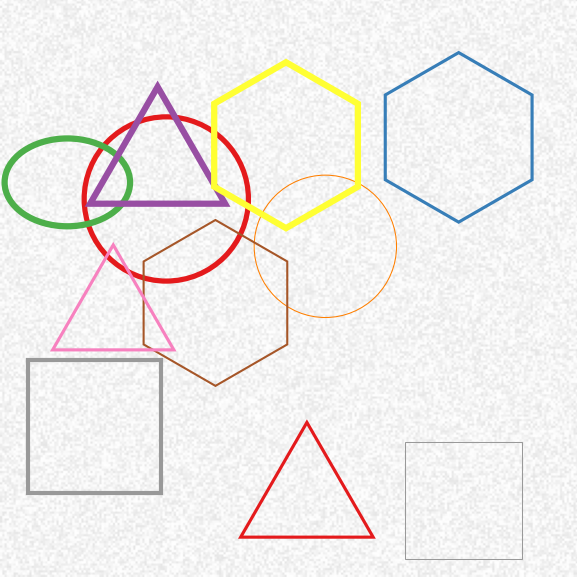[{"shape": "circle", "thickness": 2.5, "radius": 0.71, "center": [0.288, 0.655]}, {"shape": "triangle", "thickness": 1.5, "radius": 0.66, "center": [0.531, 0.135]}, {"shape": "hexagon", "thickness": 1.5, "radius": 0.73, "center": [0.794, 0.761]}, {"shape": "oval", "thickness": 3, "radius": 0.54, "center": [0.117, 0.683]}, {"shape": "triangle", "thickness": 3, "radius": 0.67, "center": [0.273, 0.714]}, {"shape": "circle", "thickness": 0.5, "radius": 0.62, "center": [0.563, 0.573]}, {"shape": "hexagon", "thickness": 3, "radius": 0.72, "center": [0.495, 0.748]}, {"shape": "hexagon", "thickness": 1, "radius": 0.72, "center": [0.373, 0.475]}, {"shape": "triangle", "thickness": 1.5, "radius": 0.61, "center": [0.196, 0.454]}, {"shape": "square", "thickness": 2, "radius": 0.58, "center": [0.163, 0.261]}, {"shape": "square", "thickness": 0.5, "radius": 0.51, "center": [0.803, 0.133]}]